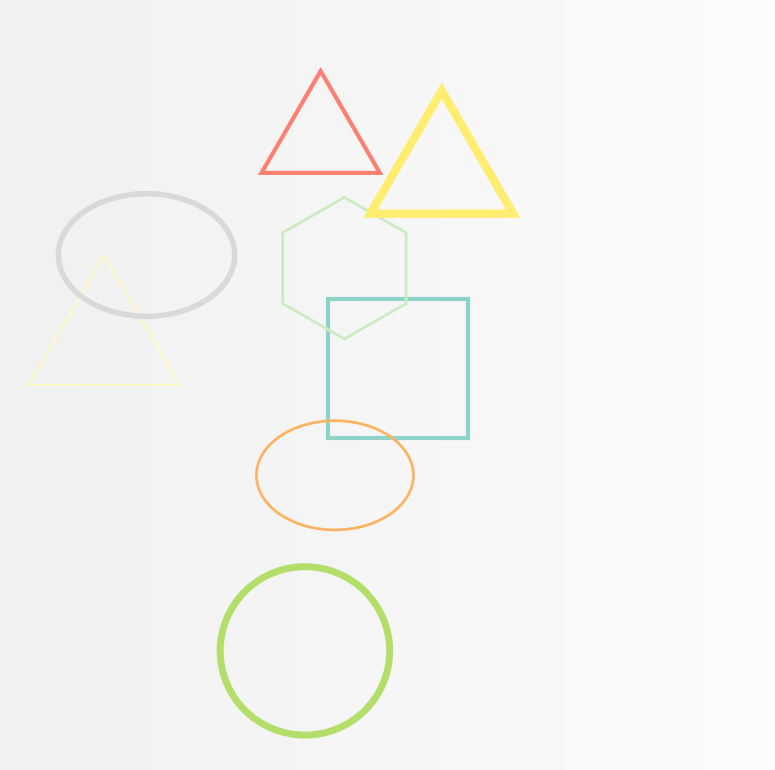[{"shape": "square", "thickness": 1.5, "radius": 0.45, "center": [0.514, 0.522]}, {"shape": "triangle", "thickness": 0.5, "radius": 0.56, "center": [0.134, 0.556]}, {"shape": "triangle", "thickness": 1.5, "radius": 0.44, "center": [0.414, 0.82]}, {"shape": "oval", "thickness": 1, "radius": 0.51, "center": [0.432, 0.383]}, {"shape": "circle", "thickness": 2.5, "radius": 0.55, "center": [0.393, 0.155]}, {"shape": "oval", "thickness": 2, "radius": 0.57, "center": [0.189, 0.669]}, {"shape": "hexagon", "thickness": 1, "radius": 0.46, "center": [0.444, 0.652]}, {"shape": "triangle", "thickness": 3, "radius": 0.53, "center": [0.57, 0.776]}]